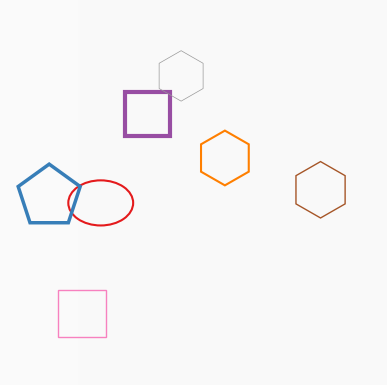[{"shape": "oval", "thickness": 1.5, "radius": 0.42, "center": [0.26, 0.473]}, {"shape": "pentagon", "thickness": 2.5, "radius": 0.42, "center": [0.127, 0.49]}, {"shape": "square", "thickness": 3, "radius": 0.29, "center": [0.38, 0.703]}, {"shape": "hexagon", "thickness": 1.5, "radius": 0.36, "center": [0.58, 0.59]}, {"shape": "hexagon", "thickness": 1, "radius": 0.37, "center": [0.827, 0.507]}, {"shape": "square", "thickness": 1, "radius": 0.3, "center": [0.211, 0.185]}, {"shape": "hexagon", "thickness": 0.5, "radius": 0.33, "center": [0.467, 0.803]}]